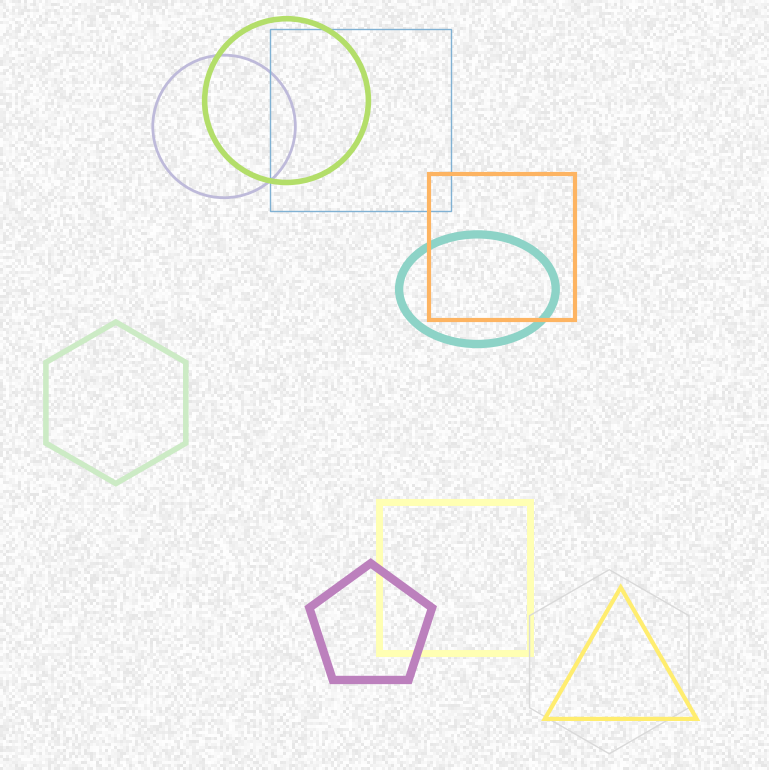[{"shape": "oval", "thickness": 3, "radius": 0.51, "center": [0.62, 0.624]}, {"shape": "square", "thickness": 2.5, "radius": 0.49, "center": [0.59, 0.25]}, {"shape": "circle", "thickness": 1, "radius": 0.46, "center": [0.291, 0.836]}, {"shape": "square", "thickness": 0.5, "radius": 0.59, "center": [0.468, 0.844]}, {"shape": "square", "thickness": 1.5, "radius": 0.47, "center": [0.652, 0.679]}, {"shape": "circle", "thickness": 2, "radius": 0.53, "center": [0.372, 0.869]}, {"shape": "hexagon", "thickness": 0.5, "radius": 0.6, "center": [0.791, 0.141]}, {"shape": "pentagon", "thickness": 3, "radius": 0.42, "center": [0.481, 0.185]}, {"shape": "hexagon", "thickness": 2, "radius": 0.52, "center": [0.15, 0.477]}, {"shape": "triangle", "thickness": 1.5, "radius": 0.57, "center": [0.806, 0.123]}]